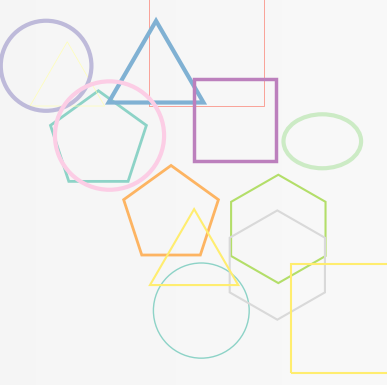[{"shape": "pentagon", "thickness": 2, "radius": 0.65, "center": [0.254, 0.634]}, {"shape": "circle", "thickness": 1, "radius": 0.62, "center": [0.519, 0.193]}, {"shape": "triangle", "thickness": 0.5, "radius": 0.56, "center": [0.174, 0.78]}, {"shape": "circle", "thickness": 3, "radius": 0.58, "center": [0.119, 0.829]}, {"shape": "square", "thickness": 0.5, "radius": 0.74, "center": [0.532, 0.872]}, {"shape": "triangle", "thickness": 3, "radius": 0.71, "center": [0.403, 0.804]}, {"shape": "pentagon", "thickness": 2, "radius": 0.64, "center": [0.441, 0.442]}, {"shape": "hexagon", "thickness": 1.5, "radius": 0.7, "center": [0.718, 0.405]}, {"shape": "circle", "thickness": 3, "radius": 0.7, "center": [0.283, 0.648]}, {"shape": "hexagon", "thickness": 1.5, "radius": 0.71, "center": [0.716, 0.312]}, {"shape": "square", "thickness": 2.5, "radius": 0.53, "center": [0.607, 0.688]}, {"shape": "oval", "thickness": 3, "radius": 0.5, "center": [0.832, 0.633]}, {"shape": "square", "thickness": 1.5, "radius": 0.71, "center": [0.893, 0.173]}, {"shape": "triangle", "thickness": 1.5, "radius": 0.66, "center": [0.501, 0.325]}]